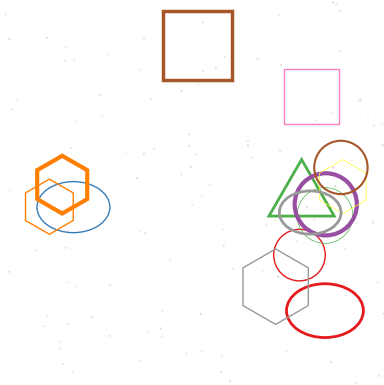[{"shape": "circle", "thickness": 1, "radius": 0.33, "center": [0.778, 0.337]}, {"shape": "oval", "thickness": 2, "radius": 0.5, "center": [0.844, 0.193]}, {"shape": "oval", "thickness": 1, "radius": 0.47, "center": [0.191, 0.462]}, {"shape": "circle", "thickness": 0.5, "radius": 0.36, "center": [0.844, 0.44]}, {"shape": "triangle", "thickness": 2, "radius": 0.49, "center": [0.783, 0.488]}, {"shape": "circle", "thickness": 3, "radius": 0.4, "center": [0.846, 0.469]}, {"shape": "hexagon", "thickness": 1, "radius": 0.36, "center": [0.128, 0.463]}, {"shape": "hexagon", "thickness": 3, "radius": 0.38, "center": [0.162, 0.52]}, {"shape": "hexagon", "thickness": 0.5, "radius": 0.35, "center": [0.89, 0.515]}, {"shape": "square", "thickness": 2.5, "radius": 0.45, "center": [0.513, 0.881]}, {"shape": "circle", "thickness": 1.5, "radius": 0.35, "center": [0.886, 0.565]}, {"shape": "square", "thickness": 1, "radius": 0.36, "center": [0.809, 0.75]}, {"shape": "oval", "thickness": 2, "radius": 0.4, "center": [0.806, 0.448]}, {"shape": "hexagon", "thickness": 1, "radius": 0.49, "center": [0.716, 0.255]}]